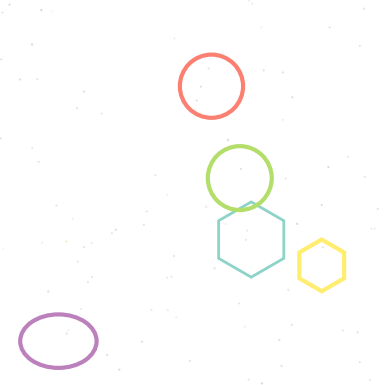[{"shape": "hexagon", "thickness": 2, "radius": 0.49, "center": [0.653, 0.378]}, {"shape": "circle", "thickness": 3, "radius": 0.41, "center": [0.549, 0.776]}, {"shape": "circle", "thickness": 3, "radius": 0.41, "center": [0.623, 0.537]}, {"shape": "oval", "thickness": 3, "radius": 0.5, "center": [0.152, 0.114]}, {"shape": "hexagon", "thickness": 3, "radius": 0.34, "center": [0.836, 0.311]}]